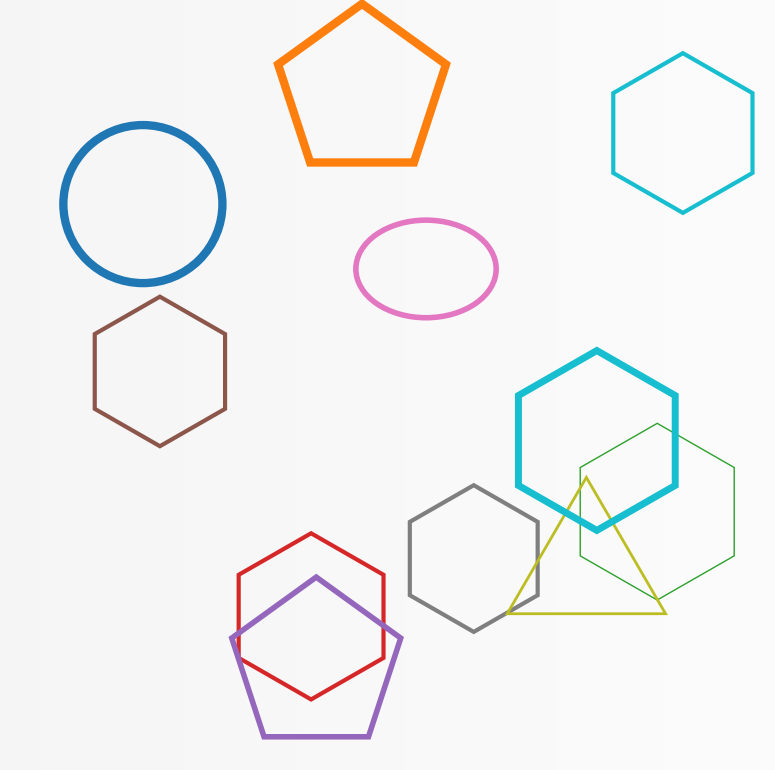[{"shape": "circle", "thickness": 3, "radius": 0.51, "center": [0.184, 0.735]}, {"shape": "pentagon", "thickness": 3, "radius": 0.57, "center": [0.467, 0.881]}, {"shape": "hexagon", "thickness": 0.5, "radius": 0.57, "center": [0.848, 0.335]}, {"shape": "hexagon", "thickness": 1.5, "radius": 0.54, "center": [0.401, 0.2]}, {"shape": "pentagon", "thickness": 2, "radius": 0.57, "center": [0.408, 0.136]}, {"shape": "hexagon", "thickness": 1.5, "radius": 0.49, "center": [0.206, 0.518]}, {"shape": "oval", "thickness": 2, "radius": 0.45, "center": [0.55, 0.651]}, {"shape": "hexagon", "thickness": 1.5, "radius": 0.48, "center": [0.611, 0.275]}, {"shape": "triangle", "thickness": 1, "radius": 0.59, "center": [0.757, 0.262]}, {"shape": "hexagon", "thickness": 1.5, "radius": 0.52, "center": [0.881, 0.827]}, {"shape": "hexagon", "thickness": 2.5, "radius": 0.58, "center": [0.77, 0.428]}]